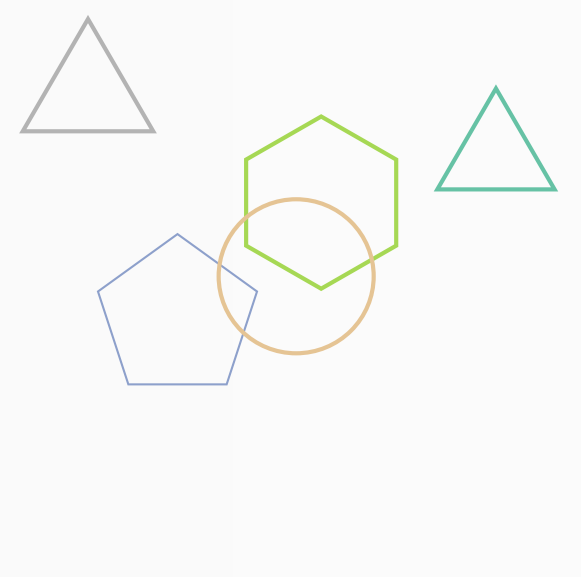[{"shape": "triangle", "thickness": 2, "radius": 0.58, "center": [0.853, 0.729]}, {"shape": "pentagon", "thickness": 1, "radius": 0.72, "center": [0.305, 0.45]}, {"shape": "hexagon", "thickness": 2, "radius": 0.75, "center": [0.553, 0.648]}, {"shape": "circle", "thickness": 2, "radius": 0.67, "center": [0.51, 0.521]}, {"shape": "triangle", "thickness": 2, "radius": 0.65, "center": [0.151, 0.837]}]